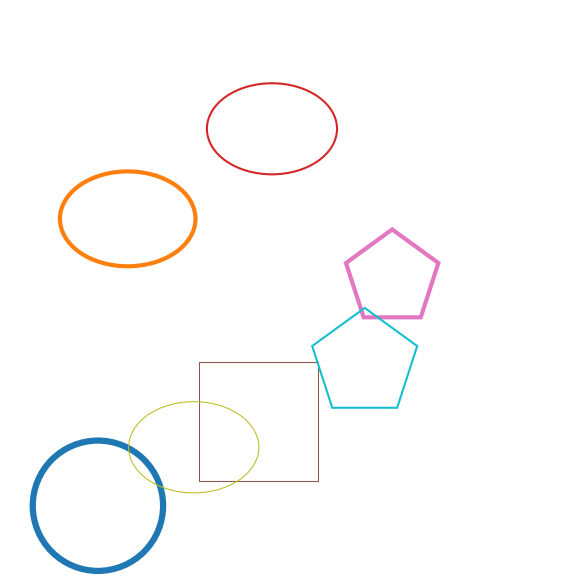[{"shape": "circle", "thickness": 3, "radius": 0.56, "center": [0.17, 0.123]}, {"shape": "oval", "thickness": 2, "radius": 0.59, "center": [0.221, 0.62]}, {"shape": "oval", "thickness": 1, "radius": 0.56, "center": [0.471, 0.776]}, {"shape": "square", "thickness": 0.5, "radius": 0.52, "center": [0.448, 0.27]}, {"shape": "pentagon", "thickness": 2, "radius": 0.42, "center": [0.679, 0.518]}, {"shape": "oval", "thickness": 0.5, "radius": 0.56, "center": [0.336, 0.225]}, {"shape": "pentagon", "thickness": 1, "radius": 0.48, "center": [0.632, 0.37]}]